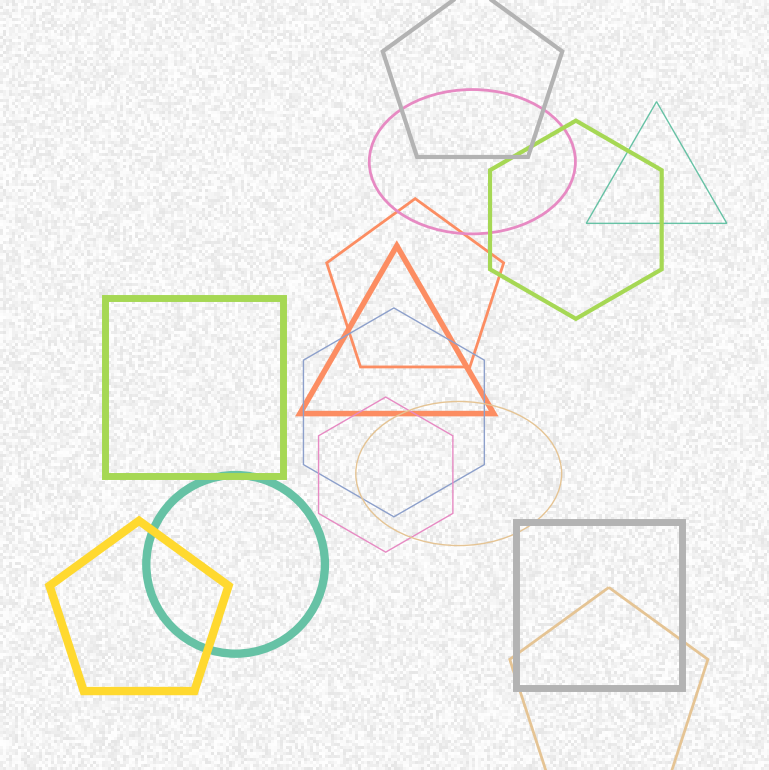[{"shape": "circle", "thickness": 3, "radius": 0.58, "center": [0.306, 0.267]}, {"shape": "triangle", "thickness": 0.5, "radius": 0.53, "center": [0.853, 0.763]}, {"shape": "pentagon", "thickness": 1, "radius": 0.6, "center": [0.539, 0.621]}, {"shape": "triangle", "thickness": 2, "radius": 0.73, "center": [0.515, 0.536]}, {"shape": "hexagon", "thickness": 0.5, "radius": 0.68, "center": [0.512, 0.464]}, {"shape": "oval", "thickness": 1, "radius": 0.67, "center": [0.613, 0.79]}, {"shape": "hexagon", "thickness": 0.5, "radius": 0.5, "center": [0.501, 0.384]}, {"shape": "hexagon", "thickness": 1.5, "radius": 0.64, "center": [0.748, 0.715]}, {"shape": "square", "thickness": 2.5, "radius": 0.58, "center": [0.252, 0.497]}, {"shape": "pentagon", "thickness": 3, "radius": 0.61, "center": [0.181, 0.201]}, {"shape": "oval", "thickness": 0.5, "radius": 0.67, "center": [0.596, 0.385]}, {"shape": "pentagon", "thickness": 1, "radius": 0.68, "center": [0.791, 0.102]}, {"shape": "square", "thickness": 2.5, "radius": 0.54, "center": [0.778, 0.214]}, {"shape": "pentagon", "thickness": 1.5, "radius": 0.61, "center": [0.614, 0.895]}]